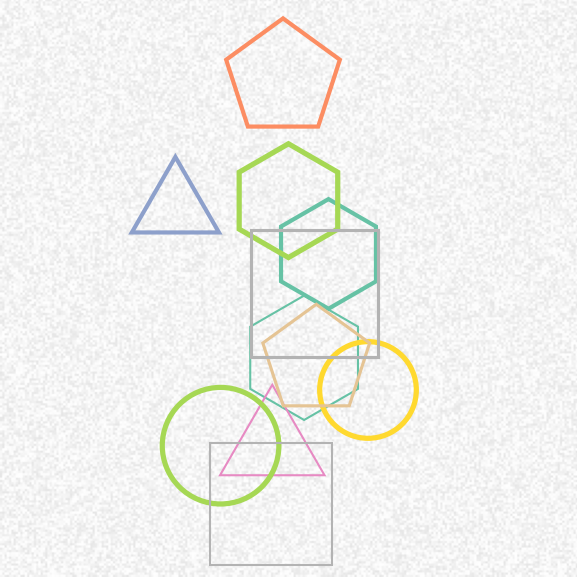[{"shape": "hexagon", "thickness": 1, "radius": 0.54, "center": [0.527, 0.38]}, {"shape": "hexagon", "thickness": 2, "radius": 0.47, "center": [0.569, 0.559]}, {"shape": "pentagon", "thickness": 2, "radius": 0.52, "center": [0.49, 0.864]}, {"shape": "triangle", "thickness": 2, "radius": 0.44, "center": [0.304, 0.64]}, {"shape": "triangle", "thickness": 1, "radius": 0.52, "center": [0.471, 0.228]}, {"shape": "hexagon", "thickness": 2.5, "radius": 0.49, "center": [0.499, 0.652]}, {"shape": "circle", "thickness": 2.5, "radius": 0.5, "center": [0.382, 0.227]}, {"shape": "circle", "thickness": 2.5, "radius": 0.42, "center": [0.637, 0.324]}, {"shape": "pentagon", "thickness": 1.5, "radius": 0.49, "center": [0.548, 0.375]}, {"shape": "square", "thickness": 1, "radius": 0.53, "center": [0.47, 0.126]}, {"shape": "square", "thickness": 1.5, "radius": 0.55, "center": [0.544, 0.491]}]